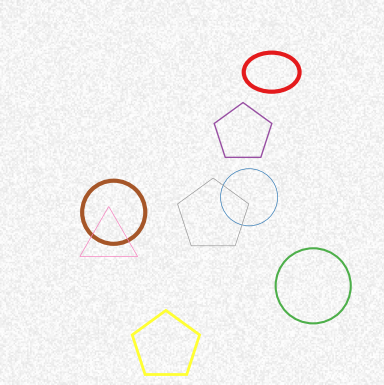[{"shape": "oval", "thickness": 3, "radius": 0.36, "center": [0.706, 0.813]}, {"shape": "circle", "thickness": 0.5, "radius": 0.37, "center": [0.647, 0.488]}, {"shape": "circle", "thickness": 1.5, "radius": 0.49, "center": [0.814, 0.258]}, {"shape": "pentagon", "thickness": 1, "radius": 0.39, "center": [0.631, 0.655]}, {"shape": "pentagon", "thickness": 2, "radius": 0.46, "center": [0.431, 0.102]}, {"shape": "circle", "thickness": 3, "radius": 0.41, "center": [0.295, 0.449]}, {"shape": "triangle", "thickness": 0.5, "radius": 0.43, "center": [0.282, 0.377]}, {"shape": "pentagon", "thickness": 0.5, "radius": 0.49, "center": [0.554, 0.44]}]